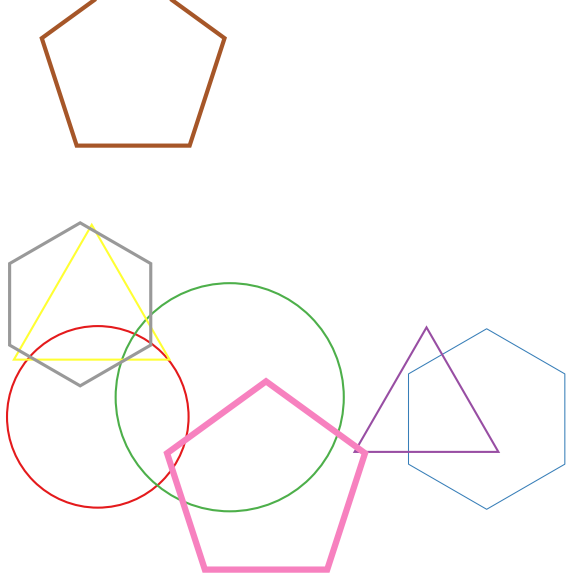[{"shape": "circle", "thickness": 1, "radius": 0.79, "center": [0.169, 0.277]}, {"shape": "hexagon", "thickness": 0.5, "radius": 0.78, "center": [0.843, 0.274]}, {"shape": "circle", "thickness": 1, "radius": 0.99, "center": [0.398, 0.311]}, {"shape": "triangle", "thickness": 1, "radius": 0.72, "center": [0.739, 0.288]}, {"shape": "triangle", "thickness": 1, "radius": 0.78, "center": [0.159, 0.454]}, {"shape": "pentagon", "thickness": 2, "radius": 0.83, "center": [0.231, 0.882]}, {"shape": "pentagon", "thickness": 3, "radius": 0.9, "center": [0.461, 0.159]}, {"shape": "hexagon", "thickness": 1.5, "radius": 0.71, "center": [0.139, 0.472]}]